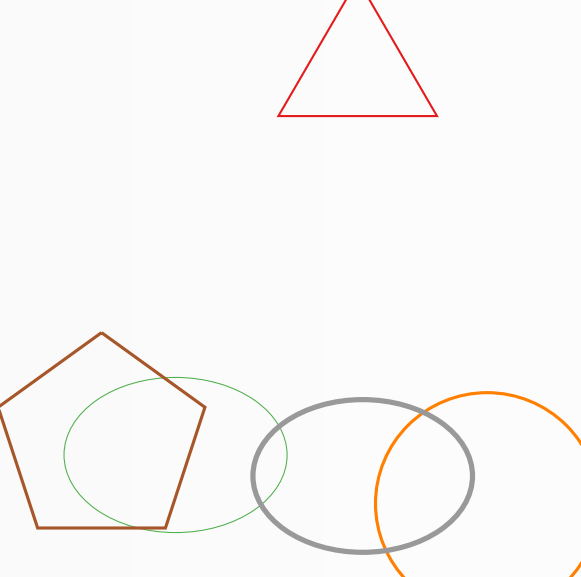[{"shape": "triangle", "thickness": 1, "radius": 0.79, "center": [0.615, 0.877]}, {"shape": "oval", "thickness": 0.5, "radius": 0.96, "center": [0.302, 0.211]}, {"shape": "circle", "thickness": 1.5, "radius": 0.96, "center": [0.838, 0.127]}, {"shape": "pentagon", "thickness": 1.5, "radius": 0.94, "center": [0.175, 0.236]}, {"shape": "oval", "thickness": 2.5, "radius": 0.94, "center": [0.624, 0.175]}]